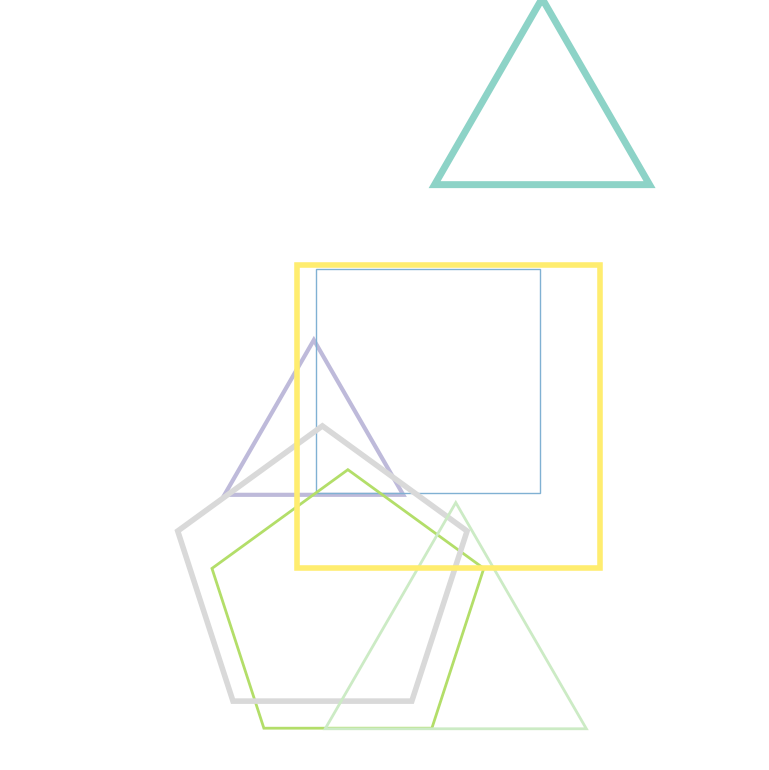[{"shape": "triangle", "thickness": 2.5, "radius": 0.81, "center": [0.704, 0.841]}, {"shape": "triangle", "thickness": 1.5, "radius": 0.67, "center": [0.408, 0.424]}, {"shape": "square", "thickness": 0.5, "radius": 0.73, "center": [0.556, 0.505]}, {"shape": "pentagon", "thickness": 1, "radius": 0.93, "center": [0.452, 0.204]}, {"shape": "pentagon", "thickness": 2, "radius": 0.99, "center": [0.419, 0.249]}, {"shape": "triangle", "thickness": 1, "radius": 0.98, "center": [0.592, 0.151]}, {"shape": "square", "thickness": 2, "radius": 0.98, "center": [0.582, 0.459]}]